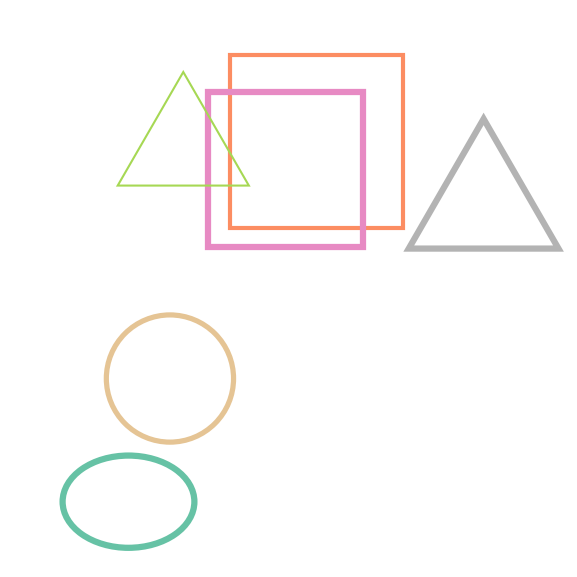[{"shape": "oval", "thickness": 3, "radius": 0.57, "center": [0.223, 0.13]}, {"shape": "square", "thickness": 2, "radius": 0.75, "center": [0.549, 0.754]}, {"shape": "square", "thickness": 3, "radius": 0.67, "center": [0.494, 0.705]}, {"shape": "triangle", "thickness": 1, "radius": 0.66, "center": [0.317, 0.743]}, {"shape": "circle", "thickness": 2.5, "radius": 0.55, "center": [0.294, 0.344]}, {"shape": "triangle", "thickness": 3, "radius": 0.75, "center": [0.837, 0.644]}]